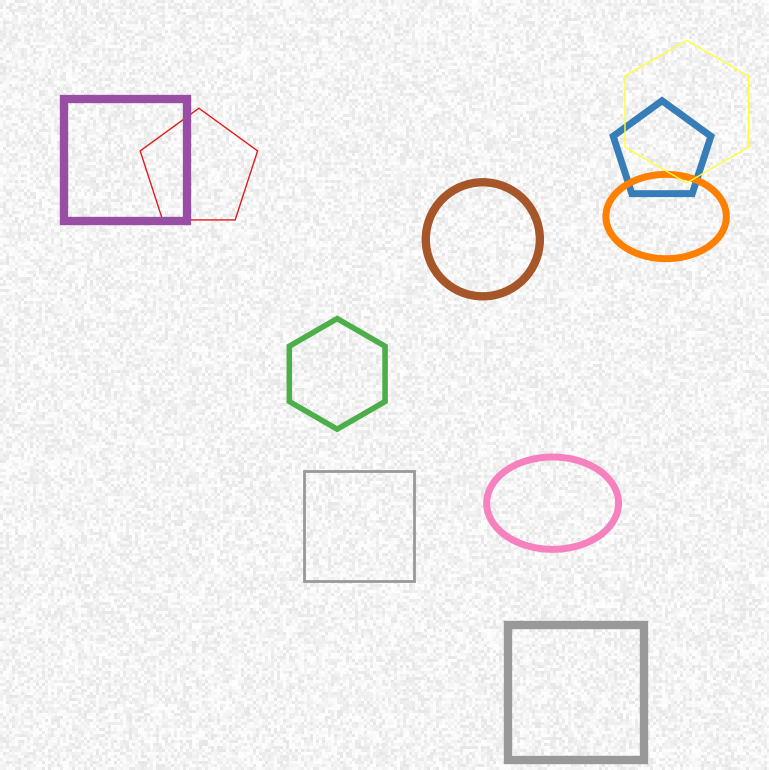[{"shape": "pentagon", "thickness": 0.5, "radius": 0.4, "center": [0.258, 0.779]}, {"shape": "pentagon", "thickness": 2.5, "radius": 0.33, "center": [0.86, 0.802]}, {"shape": "hexagon", "thickness": 2, "radius": 0.36, "center": [0.438, 0.514]}, {"shape": "square", "thickness": 3, "radius": 0.4, "center": [0.163, 0.792]}, {"shape": "oval", "thickness": 2.5, "radius": 0.39, "center": [0.865, 0.719]}, {"shape": "hexagon", "thickness": 0.5, "radius": 0.46, "center": [0.892, 0.855]}, {"shape": "circle", "thickness": 3, "radius": 0.37, "center": [0.627, 0.689]}, {"shape": "oval", "thickness": 2.5, "radius": 0.43, "center": [0.718, 0.347]}, {"shape": "square", "thickness": 3, "radius": 0.44, "center": [0.748, 0.101]}, {"shape": "square", "thickness": 1, "radius": 0.36, "center": [0.466, 0.317]}]